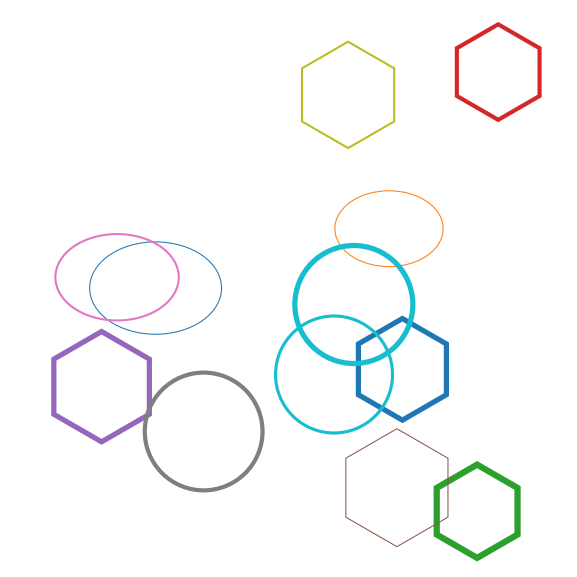[{"shape": "oval", "thickness": 0.5, "radius": 0.57, "center": [0.269, 0.5]}, {"shape": "hexagon", "thickness": 2.5, "radius": 0.44, "center": [0.697, 0.36]}, {"shape": "oval", "thickness": 0.5, "radius": 0.47, "center": [0.674, 0.603]}, {"shape": "hexagon", "thickness": 3, "radius": 0.4, "center": [0.826, 0.114]}, {"shape": "hexagon", "thickness": 2, "radius": 0.41, "center": [0.863, 0.874]}, {"shape": "hexagon", "thickness": 2.5, "radius": 0.48, "center": [0.176, 0.33]}, {"shape": "hexagon", "thickness": 0.5, "radius": 0.51, "center": [0.687, 0.155]}, {"shape": "oval", "thickness": 1, "radius": 0.53, "center": [0.203, 0.519]}, {"shape": "circle", "thickness": 2, "radius": 0.51, "center": [0.353, 0.252]}, {"shape": "hexagon", "thickness": 1, "radius": 0.46, "center": [0.603, 0.835]}, {"shape": "circle", "thickness": 2.5, "radius": 0.51, "center": [0.613, 0.472]}, {"shape": "circle", "thickness": 1.5, "radius": 0.51, "center": [0.578, 0.351]}]